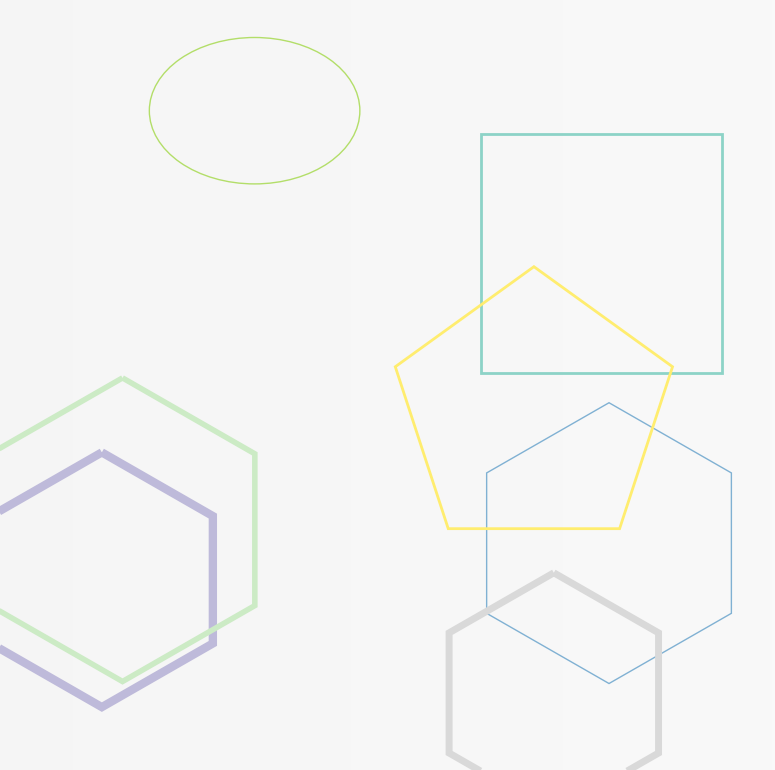[{"shape": "square", "thickness": 1, "radius": 0.78, "center": [0.776, 0.67]}, {"shape": "hexagon", "thickness": 3, "radius": 0.83, "center": [0.131, 0.247]}, {"shape": "hexagon", "thickness": 0.5, "radius": 0.91, "center": [0.786, 0.295]}, {"shape": "oval", "thickness": 0.5, "radius": 0.68, "center": [0.329, 0.856]}, {"shape": "hexagon", "thickness": 2.5, "radius": 0.78, "center": [0.715, 0.1]}, {"shape": "hexagon", "thickness": 2, "radius": 0.99, "center": [0.158, 0.312]}, {"shape": "pentagon", "thickness": 1, "radius": 0.94, "center": [0.689, 0.466]}]